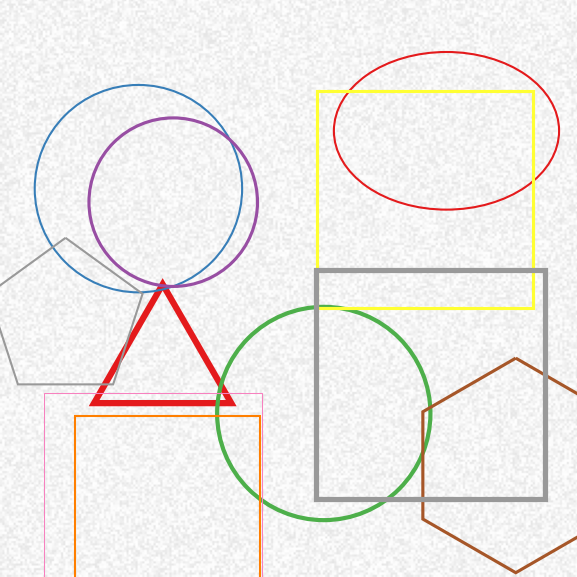[{"shape": "oval", "thickness": 1, "radius": 0.97, "center": [0.773, 0.773]}, {"shape": "triangle", "thickness": 3, "radius": 0.69, "center": [0.282, 0.37]}, {"shape": "circle", "thickness": 1, "radius": 0.9, "center": [0.24, 0.673]}, {"shape": "circle", "thickness": 2, "radius": 0.92, "center": [0.561, 0.283]}, {"shape": "circle", "thickness": 1.5, "radius": 0.73, "center": [0.3, 0.649]}, {"shape": "square", "thickness": 1, "radius": 0.8, "center": [0.29, 0.118]}, {"shape": "square", "thickness": 1.5, "radius": 0.94, "center": [0.736, 0.654]}, {"shape": "hexagon", "thickness": 1.5, "radius": 0.93, "center": [0.893, 0.193]}, {"shape": "square", "thickness": 0.5, "radius": 0.94, "center": [0.265, 0.129]}, {"shape": "pentagon", "thickness": 1, "radius": 0.7, "center": [0.113, 0.447]}, {"shape": "square", "thickness": 2.5, "radius": 0.99, "center": [0.746, 0.334]}]